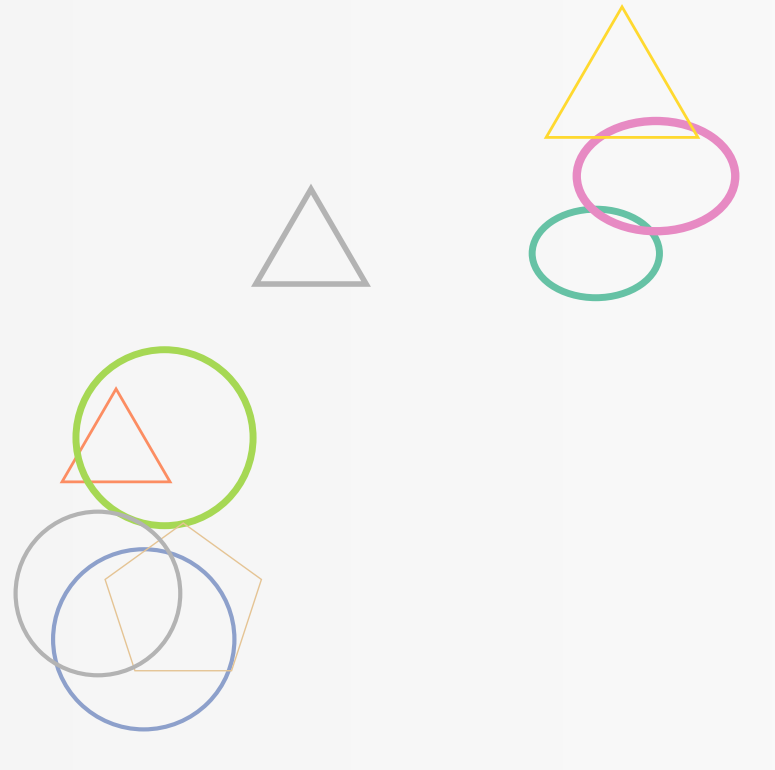[{"shape": "oval", "thickness": 2.5, "radius": 0.41, "center": [0.769, 0.671]}, {"shape": "triangle", "thickness": 1, "radius": 0.4, "center": [0.15, 0.414]}, {"shape": "circle", "thickness": 1.5, "radius": 0.58, "center": [0.185, 0.17]}, {"shape": "oval", "thickness": 3, "radius": 0.51, "center": [0.846, 0.771]}, {"shape": "circle", "thickness": 2.5, "radius": 0.57, "center": [0.212, 0.432]}, {"shape": "triangle", "thickness": 1, "radius": 0.57, "center": [0.803, 0.878]}, {"shape": "pentagon", "thickness": 0.5, "radius": 0.53, "center": [0.236, 0.215]}, {"shape": "triangle", "thickness": 2, "radius": 0.41, "center": [0.401, 0.672]}, {"shape": "circle", "thickness": 1.5, "radius": 0.53, "center": [0.126, 0.229]}]